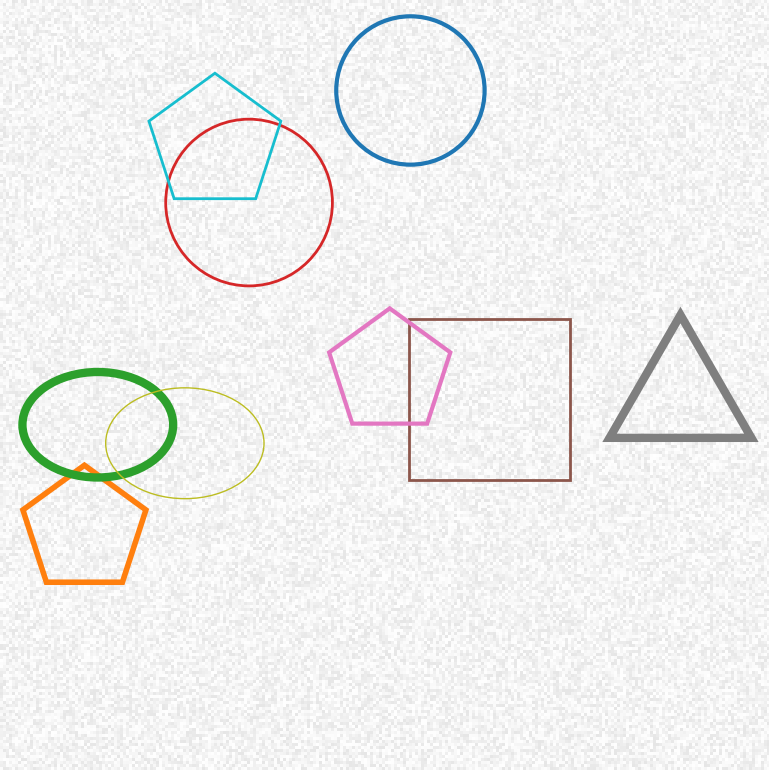[{"shape": "circle", "thickness": 1.5, "radius": 0.48, "center": [0.533, 0.882]}, {"shape": "pentagon", "thickness": 2, "radius": 0.42, "center": [0.11, 0.312]}, {"shape": "oval", "thickness": 3, "radius": 0.49, "center": [0.127, 0.448]}, {"shape": "circle", "thickness": 1, "radius": 0.54, "center": [0.323, 0.737]}, {"shape": "square", "thickness": 1, "radius": 0.52, "center": [0.636, 0.482]}, {"shape": "pentagon", "thickness": 1.5, "radius": 0.41, "center": [0.506, 0.517]}, {"shape": "triangle", "thickness": 3, "radius": 0.53, "center": [0.884, 0.485]}, {"shape": "oval", "thickness": 0.5, "radius": 0.51, "center": [0.24, 0.424]}, {"shape": "pentagon", "thickness": 1, "radius": 0.45, "center": [0.279, 0.815]}]